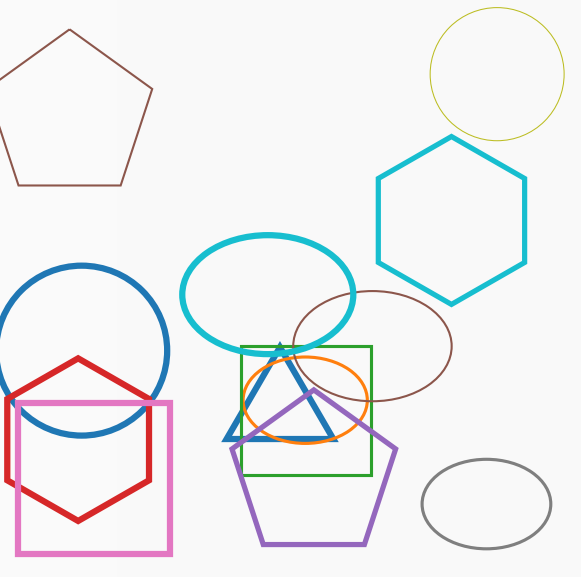[{"shape": "circle", "thickness": 3, "radius": 0.74, "center": [0.14, 0.392]}, {"shape": "triangle", "thickness": 3, "radius": 0.53, "center": [0.482, 0.292]}, {"shape": "oval", "thickness": 1.5, "radius": 0.53, "center": [0.525, 0.306]}, {"shape": "square", "thickness": 1.5, "radius": 0.56, "center": [0.526, 0.288]}, {"shape": "hexagon", "thickness": 3, "radius": 0.7, "center": [0.134, 0.238]}, {"shape": "pentagon", "thickness": 2.5, "radius": 0.74, "center": [0.54, 0.176]}, {"shape": "pentagon", "thickness": 1, "radius": 0.75, "center": [0.12, 0.799]}, {"shape": "oval", "thickness": 1, "radius": 0.68, "center": [0.641, 0.4]}, {"shape": "square", "thickness": 3, "radius": 0.65, "center": [0.161, 0.17]}, {"shape": "oval", "thickness": 1.5, "radius": 0.55, "center": [0.837, 0.126]}, {"shape": "circle", "thickness": 0.5, "radius": 0.58, "center": [0.855, 0.871]}, {"shape": "oval", "thickness": 3, "radius": 0.74, "center": [0.461, 0.489]}, {"shape": "hexagon", "thickness": 2.5, "radius": 0.73, "center": [0.777, 0.617]}]